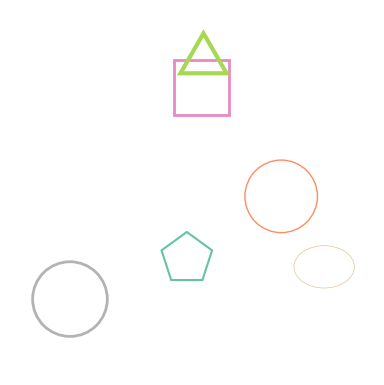[{"shape": "pentagon", "thickness": 1.5, "radius": 0.34, "center": [0.485, 0.328]}, {"shape": "circle", "thickness": 1, "radius": 0.47, "center": [0.73, 0.49]}, {"shape": "square", "thickness": 2, "radius": 0.36, "center": [0.523, 0.773]}, {"shape": "triangle", "thickness": 3, "radius": 0.35, "center": [0.529, 0.844]}, {"shape": "oval", "thickness": 0.5, "radius": 0.39, "center": [0.842, 0.307]}, {"shape": "circle", "thickness": 2, "radius": 0.48, "center": [0.182, 0.223]}]